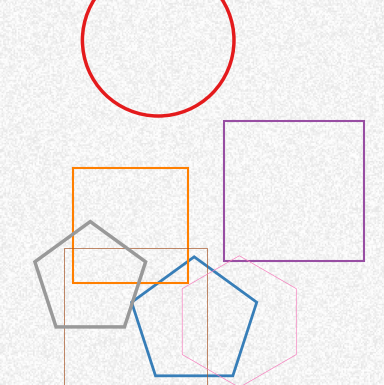[{"shape": "circle", "thickness": 2.5, "radius": 0.98, "center": [0.411, 0.896]}, {"shape": "pentagon", "thickness": 2, "radius": 0.85, "center": [0.504, 0.162]}, {"shape": "square", "thickness": 1.5, "radius": 0.91, "center": [0.764, 0.504]}, {"shape": "square", "thickness": 1.5, "radius": 0.74, "center": [0.339, 0.414]}, {"shape": "square", "thickness": 0.5, "radius": 0.93, "center": [0.351, 0.171]}, {"shape": "hexagon", "thickness": 0.5, "radius": 0.86, "center": [0.621, 0.165]}, {"shape": "pentagon", "thickness": 2.5, "radius": 0.76, "center": [0.234, 0.273]}]